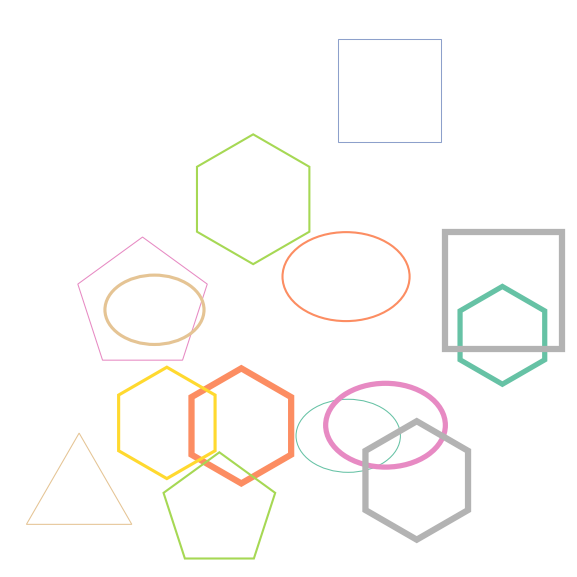[{"shape": "hexagon", "thickness": 2.5, "radius": 0.42, "center": [0.87, 0.418]}, {"shape": "oval", "thickness": 0.5, "radius": 0.45, "center": [0.603, 0.244]}, {"shape": "hexagon", "thickness": 3, "radius": 0.5, "center": [0.418, 0.262]}, {"shape": "oval", "thickness": 1, "radius": 0.55, "center": [0.599, 0.52]}, {"shape": "square", "thickness": 0.5, "radius": 0.45, "center": [0.674, 0.843]}, {"shape": "oval", "thickness": 2.5, "radius": 0.52, "center": [0.668, 0.263]}, {"shape": "pentagon", "thickness": 0.5, "radius": 0.59, "center": [0.247, 0.471]}, {"shape": "hexagon", "thickness": 1, "radius": 0.56, "center": [0.438, 0.654]}, {"shape": "pentagon", "thickness": 1, "radius": 0.51, "center": [0.38, 0.114]}, {"shape": "hexagon", "thickness": 1.5, "radius": 0.48, "center": [0.289, 0.267]}, {"shape": "oval", "thickness": 1.5, "radius": 0.43, "center": [0.267, 0.463]}, {"shape": "triangle", "thickness": 0.5, "radius": 0.53, "center": [0.137, 0.144]}, {"shape": "hexagon", "thickness": 3, "radius": 0.51, "center": [0.722, 0.167]}, {"shape": "square", "thickness": 3, "radius": 0.51, "center": [0.871, 0.496]}]